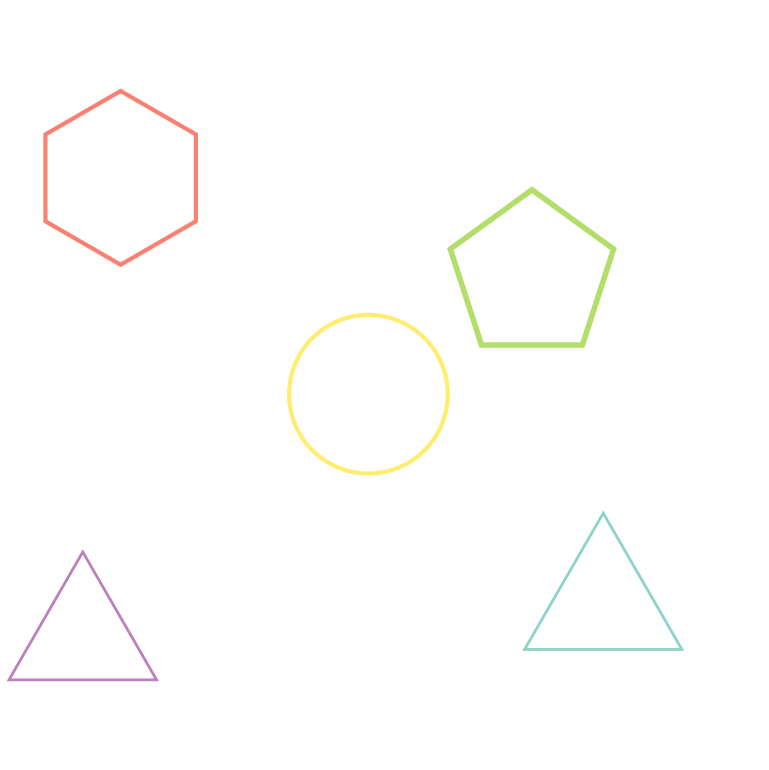[{"shape": "triangle", "thickness": 1, "radius": 0.59, "center": [0.783, 0.216]}, {"shape": "hexagon", "thickness": 1.5, "radius": 0.56, "center": [0.157, 0.769]}, {"shape": "pentagon", "thickness": 2, "radius": 0.56, "center": [0.691, 0.642]}, {"shape": "triangle", "thickness": 1, "radius": 0.55, "center": [0.107, 0.172]}, {"shape": "circle", "thickness": 1.5, "radius": 0.52, "center": [0.478, 0.488]}]